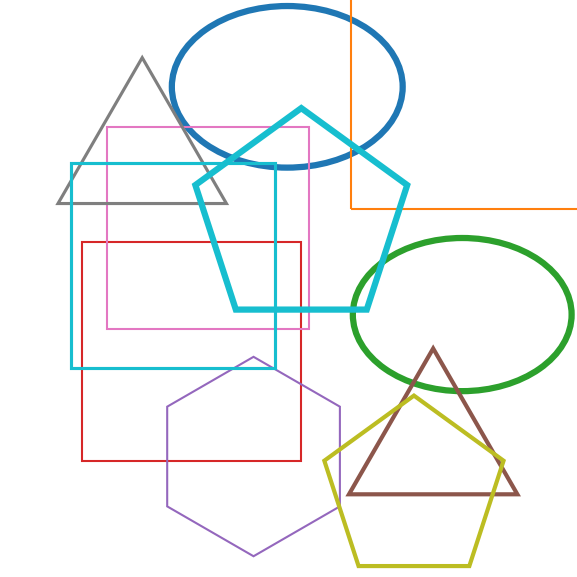[{"shape": "oval", "thickness": 3, "radius": 1.0, "center": [0.497, 0.849]}, {"shape": "square", "thickness": 1, "radius": 0.99, "center": [0.806, 0.836]}, {"shape": "oval", "thickness": 3, "radius": 0.95, "center": [0.8, 0.454]}, {"shape": "square", "thickness": 1, "radius": 0.95, "center": [0.331, 0.391]}, {"shape": "hexagon", "thickness": 1, "radius": 0.86, "center": [0.439, 0.209]}, {"shape": "triangle", "thickness": 2, "radius": 0.84, "center": [0.75, 0.227]}, {"shape": "square", "thickness": 1, "radius": 0.88, "center": [0.36, 0.604]}, {"shape": "triangle", "thickness": 1.5, "radius": 0.84, "center": [0.246, 0.731]}, {"shape": "pentagon", "thickness": 2, "radius": 0.82, "center": [0.717, 0.151]}, {"shape": "square", "thickness": 1.5, "radius": 0.89, "center": [0.3, 0.539]}, {"shape": "pentagon", "thickness": 3, "radius": 0.96, "center": [0.522, 0.619]}]